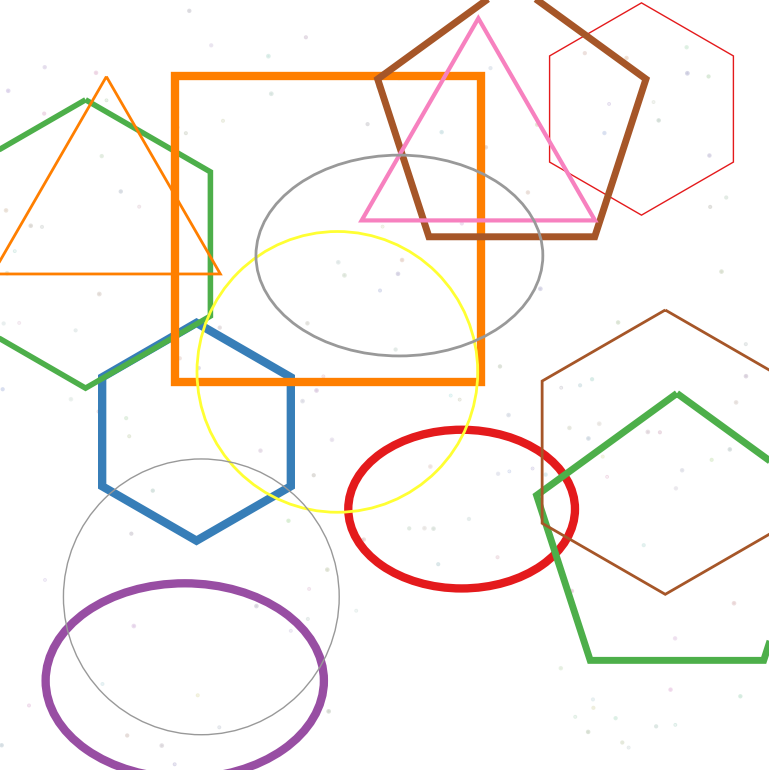[{"shape": "oval", "thickness": 3, "radius": 0.74, "center": [0.6, 0.339]}, {"shape": "hexagon", "thickness": 0.5, "radius": 0.69, "center": [0.833, 0.858]}, {"shape": "hexagon", "thickness": 3, "radius": 0.71, "center": [0.255, 0.439]}, {"shape": "hexagon", "thickness": 2, "radius": 0.94, "center": [0.111, 0.683]}, {"shape": "pentagon", "thickness": 2.5, "radius": 0.96, "center": [0.879, 0.297]}, {"shape": "oval", "thickness": 3, "radius": 0.9, "center": [0.24, 0.116]}, {"shape": "square", "thickness": 3, "radius": 0.99, "center": [0.426, 0.702]}, {"shape": "triangle", "thickness": 1, "radius": 0.85, "center": [0.138, 0.73]}, {"shape": "circle", "thickness": 1, "radius": 0.91, "center": [0.438, 0.517]}, {"shape": "pentagon", "thickness": 2.5, "radius": 0.92, "center": [0.665, 0.841]}, {"shape": "hexagon", "thickness": 1, "radius": 0.92, "center": [0.864, 0.413]}, {"shape": "triangle", "thickness": 1.5, "radius": 0.87, "center": [0.621, 0.801]}, {"shape": "oval", "thickness": 1, "radius": 0.93, "center": [0.519, 0.668]}, {"shape": "circle", "thickness": 0.5, "radius": 0.9, "center": [0.261, 0.225]}]